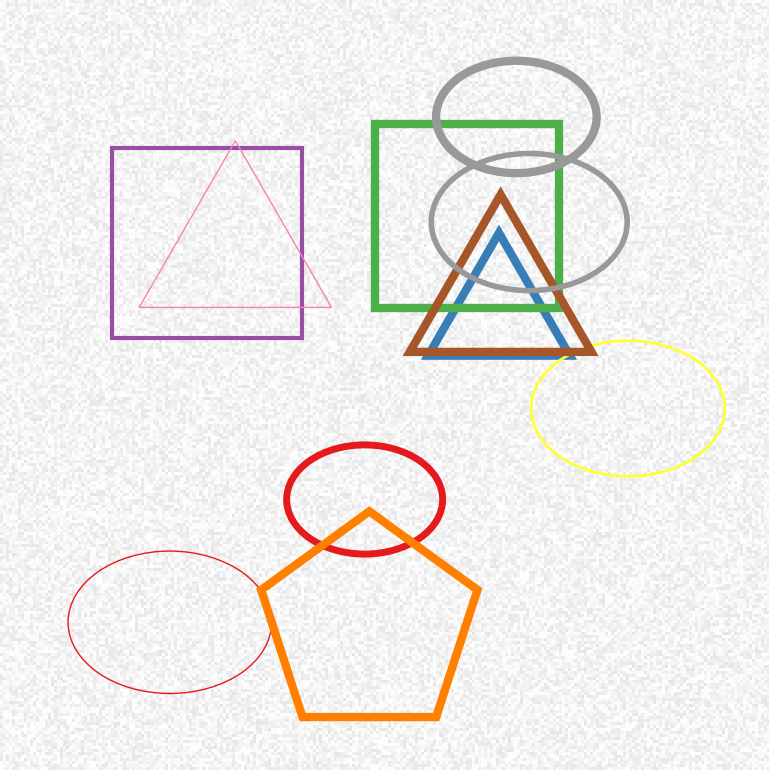[{"shape": "oval", "thickness": 2.5, "radius": 0.51, "center": [0.474, 0.351]}, {"shape": "oval", "thickness": 0.5, "radius": 0.66, "center": [0.221, 0.192]}, {"shape": "triangle", "thickness": 3, "radius": 0.53, "center": [0.648, 0.591]}, {"shape": "square", "thickness": 3, "radius": 0.6, "center": [0.607, 0.719]}, {"shape": "square", "thickness": 1.5, "radius": 0.62, "center": [0.269, 0.684]}, {"shape": "pentagon", "thickness": 3, "radius": 0.74, "center": [0.48, 0.188]}, {"shape": "oval", "thickness": 1, "radius": 0.63, "center": [0.816, 0.469]}, {"shape": "triangle", "thickness": 3, "radius": 0.68, "center": [0.65, 0.611]}, {"shape": "triangle", "thickness": 0.5, "radius": 0.72, "center": [0.306, 0.673]}, {"shape": "oval", "thickness": 2, "radius": 0.64, "center": [0.687, 0.712]}, {"shape": "oval", "thickness": 3, "radius": 0.52, "center": [0.671, 0.848]}]